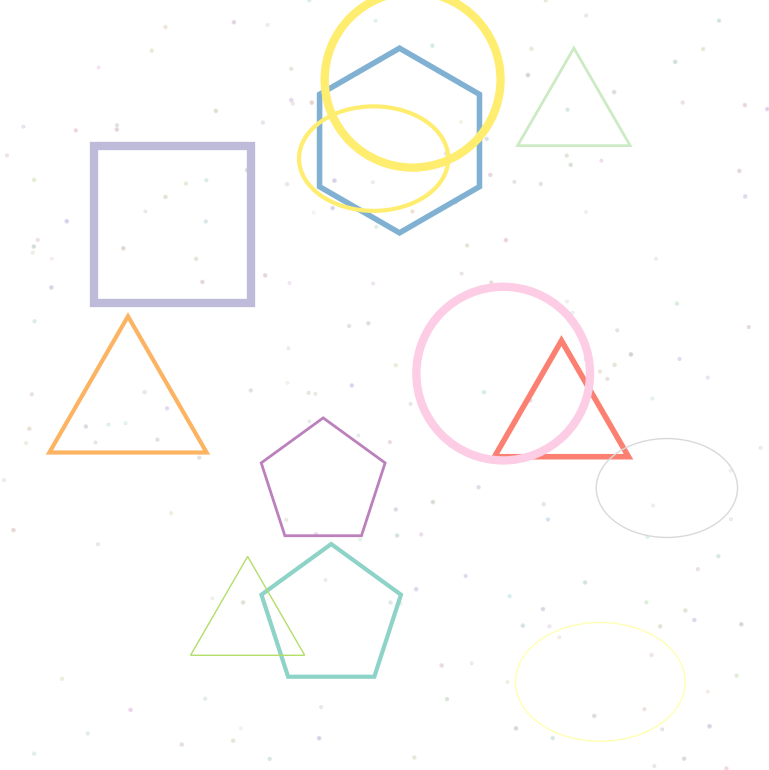[{"shape": "pentagon", "thickness": 1.5, "radius": 0.48, "center": [0.43, 0.198]}, {"shape": "oval", "thickness": 0.5, "radius": 0.55, "center": [0.78, 0.114]}, {"shape": "square", "thickness": 3, "radius": 0.51, "center": [0.224, 0.709]}, {"shape": "triangle", "thickness": 2, "radius": 0.5, "center": [0.729, 0.457]}, {"shape": "hexagon", "thickness": 2, "radius": 0.6, "center": [0.519, 0.818]}, {"shape": "triangle", "thickness": 1.5, "radius": 0.59, "center": [0.166, 0.471]}, {"shape": "triangle", "thickness": 0.5, "radius": 0.43, "center": [0.322, 0.192]}, {"shape": "circle", "thickness": 3, "radius": 0.56, "center": [0.653, 0.515]}, {"shape": "oval", "thickness": 0.5, "radius": 0.46, "center": [0.866, 0.366]}, {"shape": "pentagon", "thickness": 1, "radius": 0.42, "center": [0.42, 0.373]}, {"shape": "triangle", "thickness": 1, "radius": 0.42, "center": [0.745, 0.853]}, {"shape": "circle", "thickness": 3, "radius": 0.57, "center": [0.536, 0.897]}, {"shape": "oval", "thickness": 1.5, "radius": 0.48, "center": [0.485, 0.794]}]